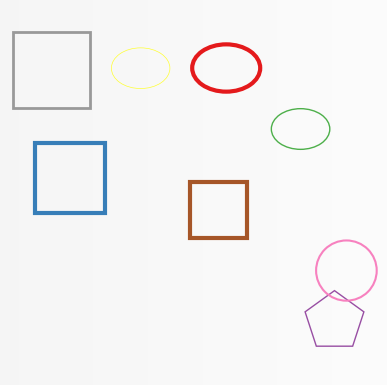[{"shape": "oval", "thickness": 3, "radius": 0.44, "center": [0.584, 0.823]}, {"shape": "square", "thickness": 3, "radius": 0.46, "center": [0.181, 0.538]}, {"shape": "oval", "thickness": 1, "radius": 0.38, "center": [0.776, 0.665]}, {"shape": "pentagon", "thickness": 1, "radius": 0.4, "center": [0.863, 0.165]}, {"shape": "oval", "thickness": 0.5, "radius": 0.38, "center": [0.363, 0.823]}, {"shape": "square", "thickness": 3, "radius": 0.36, "center": [0.564, 0.455]}, {"shape": "circle", "thickness": 1.5, "radius": 0.39, "center": [0.894, 0.297]}, {"shape": "square", "thickness": 2, "radius": 0.5, "center": [0.133, 0.818]}]